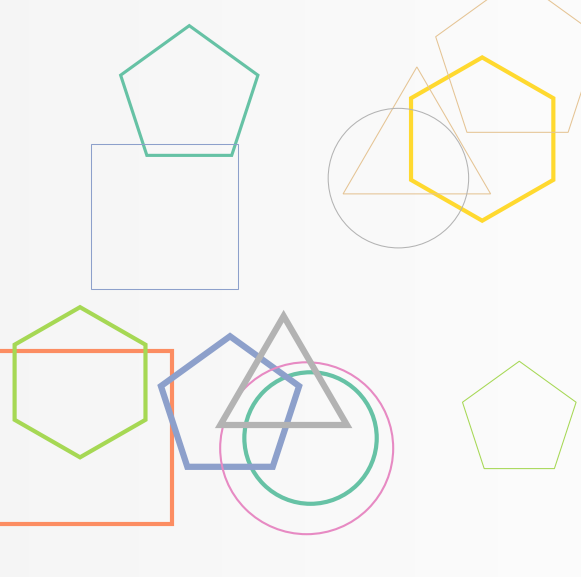[{"shape": "pentagon", "thickness": 1.5, "radius": 0.62, "center": [0.326, 0.831]}, {"shape": "circle", "thickness": 2, "radius": 0.57, "center": [0.534, 0.241]}, {"shape": "square", "thickness": 2, "radius": 0.75, "center": [0.147, 0.242]}, {"shape": "pentagon", "thickness": 3, "radius": 0.62, "center": [0.396, 0.292]}, {"shape": "square", "thickness": 0.5, "radius": 0.63, "center": [0.283, 0.624]}, {"shape": "circle", "thickness": 1, "radius": 0.74, "center": [0.528, 0.223]}, {"shape": "pentagon", "thickness": 0.5, "radius": 0.51, "center": [0.893, 0.271]}, {"shape": "hexagon", "thickness": 2, "radius": 0.65, "center": [0.138, 0.337]}, {"shape": "hexagon", "thickness": 2, "radius": 0.71, "center": [0.83, 0.758]}, {"shape": "triangle", "thickness": 0.5, "radius": 0.73, "center": [0.717, 0.737]}, {"shape": "pentagon", "thickness": 0.5, "radius": 0.74, "center": [0.89, 0.89]}, {"shape": "triangle", "thickness": 3, "radius": 0.63, "center": [0.488, 0.326]}, {"shape": "circle", "thickness": 0.5, "radius": 0.6, "center": [0.685, 0.691]}]